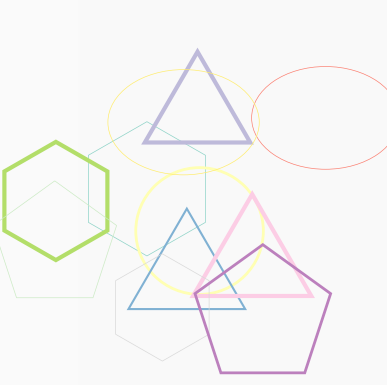[{"shape": "hexagon", "thickness": 0.5, "radius": 0.87, "center": [0.379, 0.51]}, {"shape": "circle", "thickness": 2, "radius": 0.82, "center": [0.515, 0.4]}, {"shape": "triangle", "thickness": 3, "radius": 0.79, "center": [0.51, 0.708]}, {"shape": "oval", "thickness": 0.5, "radius": 0.95, "center": [0.84, 0.694]}, {"shape": "triangle", "thickness": 1.5, "radius": 0.87, "center": [0.482, 0.284]}, {"shape": "hexagon", "thickness": 3, "radius": 0.77, "center": [0.144, 0.478]}, {"shape": "triangle", "thickness": 3, "radius": 0.88, "center": [0.651, 0.319]}, {"shape": "hexagon", "thickness": 0.5, "radius": 0.7, "center": [0.419, 0.201]}, {"shape": "pentagon", "thickness": 2, "radius": 0.92, "center": [0.678, 0.18]}, {"shape": "pentagon", "thickness": 0.5, "radius": 0.84, "center": [0.141, 0.362]}, {"shape": "oval", "thickness": 0.5, "radius": 0.98, "center": [0.474, 0.683]}]